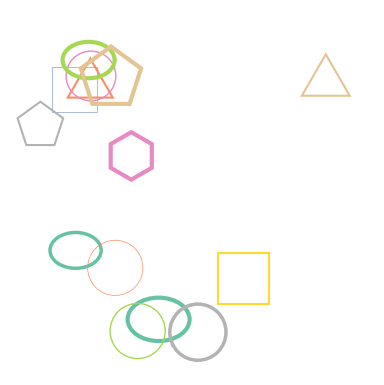[{"shape": "oval", "thickness": 3, "radius": 0.4, "center": [0.412, 0.171]}, {"shape": "oval", "thickness": 2.5, "radius": 0.33, "center": [0.196, 0.35]}, {"shape": "circle", "thickness": 0.5, "radius": 0.36, "center": [0.299, 0.304]}, {"shape": "triangle", "thickness": 1.5, "radius": 0.34, "center": [0.234, 0.78]}, {"shape": "square", "thickness": 0.5, "radius": 0.29, "center": [0.193, 0.767]}, {"shape": "hexagon", "thickness": 3, "radius": 0.31, "center": [0.341, 0.595]}, {"shape": "circle", "thickness": 1, "radius": 0.32, "center": [0.236, 0.803]}, {"shape": "circle", "thickness": 1, "radius": 0.36, "center": [0.357, 0.14]}, {"shape": "oval", "thickness": 3, "radius": 0.34, "center": [0.23, 0.844]}, {"shape": "square", "thickness": 1.5, "radius": 0.33, "center": [0.632, 0.276]}, {"shape": "triangle", "thickness": 1.5, "radius": 0.36, "center": [0.846, 0.787]}, {"shape": "pentagon", "thickness": 3, "radius": 0.41, "center": [0.288, 0.797]}, {"shape": "pentagon", "thickness": 1.5, "radius": 0.31, "center": [0.105, 0.674]}, {"shape": "circle", "thickness": 2.5, "radius": 0.36, "center": [0.514, 0.137]}]